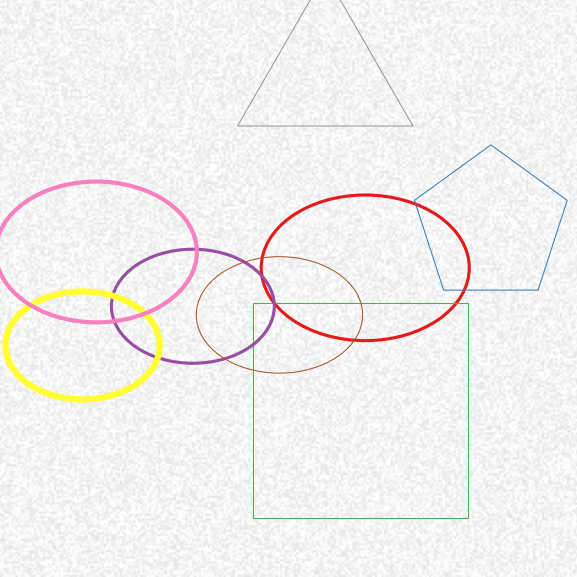[{"shape": "oval", "thickness": 1.5, "radius": 0.9, "center": [0.632, 0.535]}, {"shape": "pentagon", "thickness": 0.5, "radius": 0.7, "center": [0.85, 0.609]}, {"shape": "square", "thickness": 0.5, "radius": 0.93, "center": [0.624, 0.289]}, {"shape": "oval", "thickness": 1.5, "radius": 0.71, "center": [0.334, 0.469]}, {"shape": "oval", "thickness": 3, "radius": 0.67, "center": [0.143, 0.401]}, {"shape": "oval", "thickness": 0.5, "radius": 0.72, "center": [0.484, 0.454]}, {"shape": "oval", "thickness": 2, "radius": 0.87, "center": [0.167, 0.563]}, {"shape": "triangle", "thickness": 0.5, "radius": 0.88, "center": [0.563, 0.869]}]